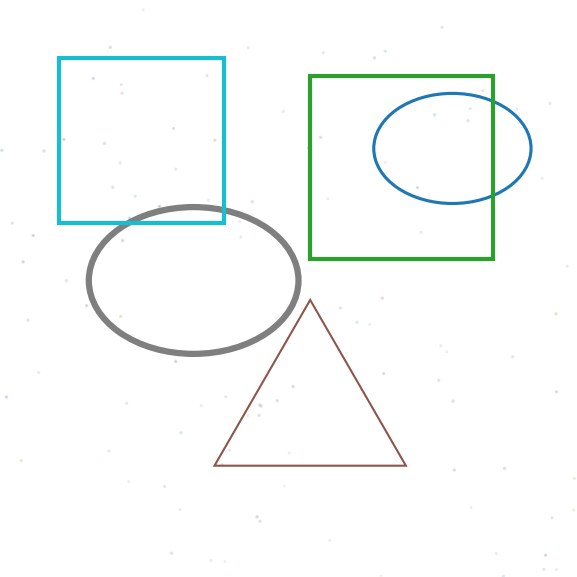[{"shape": "oval", "thickness": 1.5, "radius": 0.68, "center": [0.783, 0.742]}, {"shape": "square", "thickness": 2, "radius": 0.79, "center": [0.695, 0.71]}, {"shape": "triangle", "thickness": 1, "radius": 0.96, "center": [0.537, 0.288]}, {"shape": "oval", "thickness": 3, "radius": 0.91, "center": [0.335, 0.513]}, {"shape": "square", "thickness": 2, "radius": 0.71, "center": [0.245, 0.756]}]